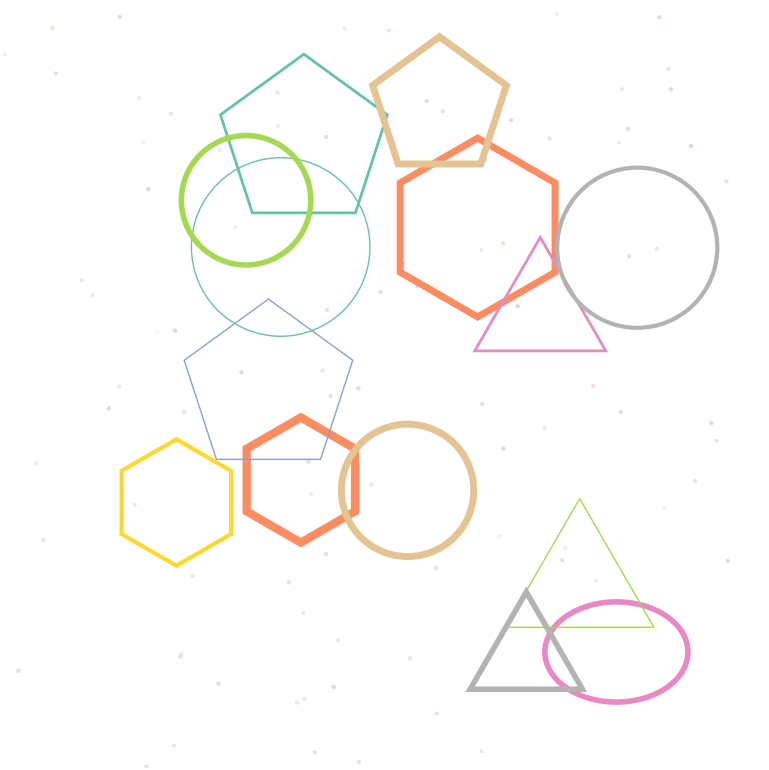[{"shape": "pentagon", "thickness": 1, "radius": 0.57, "center": [0.395, 0.816]}, {"shape": "circle", "thickness": 0.5, "radius": 0.58, "center": [0.365, 0.679]}, {"shape": "hexagon", "thickness": 3, "radius": 0.41, "center": [0.391, 0.377]}, {"shape": "hexagon", "thickness": 2.5, "radius": 0.58, "center": [0.62, 0.705]}, {"shape": "pentagon", "thickness": 0.5, "radius": 0.58, "center": [0.349, 0.497]}, {"shape": "triangle", "thickness": 1, "radius": 0.49, "center": [0.702, 0.593]}, {"shape": "oval", "thickness": 2, "radius": 0.46, "center": [0.801, 0.153]}, {"shape": "triangle", "thickness": 0.5, "radius": 0.56, "center": [0.753, 0.241]}, {"shape": "circle", "thickness": 2, "radius": 0.42, "center": [0.32, 0.74]}, {"shape": "hexagon", "thickness": 1.5, "radius": 0.41, "center": [0.229, 0.347]}, {"shape": "circle", "thickness": 2.5, "radius": 0.43, "center": [0.529, 0.363]}, {"shape": "pentagon", "thickness": 2.5, "radius": 0.46, "center": [0.571, 0.861]}, {"shape": "circle", "thickness": 1.5, "radius": 0.52, "center": [0.828, 0.678]}, {"shape": "triangle", "thickness": 2, "radius": 0.42, "center": [0.683, 0.147]}]